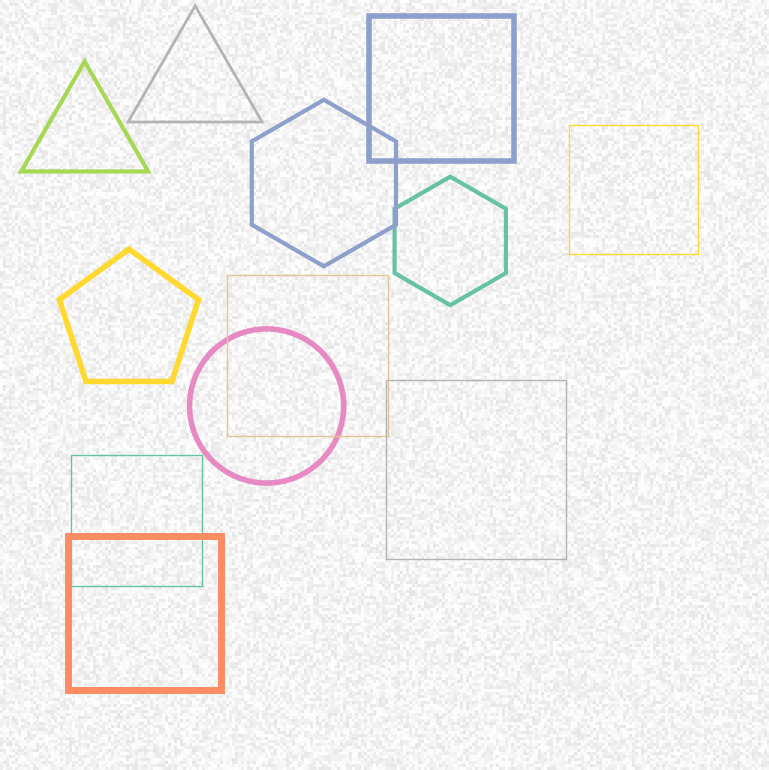[{"shape": "square", "thickness": 0.5, "radius": 0.42, "center": [0.177, 0.324]}, {"shape": "hexagon", "thickness": 1.5, "radius": 0.42, "center": [0.585, 0.687]}, {"shape": "square", "thickness": 2.5, "radius": 0.5, "center": [0.188, 0.204]}, {"shape": "hexagon", "thickness": 1.5, "radius": 0.54, "center": [0.421, 0.762]}, {"shape": "square", "thickness": 2, "radius": 0.47, "center": [0.573, 0.885]}, {"shape": "circle", "thickness": 2, "radius": 0.5, "center": [0.346, 0.473]}, {"shape": "triangle", "thickness": 1.5, "radius": 0.48, "center": [0.11, 0.825]}, {"shape": "square", "thickness": 0.5, "radius": 0.42, "center": [0.823, 0.753]}, {"shape": "pentagon", "thickness": 2, "radius": 0.47, "center": [0.167, 0.581]}, {"shape": "square", "thickness": 0.5, "radius": 0.52, "center": [0.4, 0.539]}, {"shape": "square", "thickness": 0.5, "radius": 0.58, "center": [0.618, 0.39]}, {"shape": "triangle", "thickness": 1, "radius": 0.5, "center": [0.253, 0.892]}]